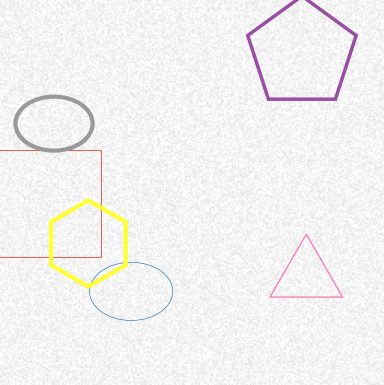[{"shape": "square", "thickness": 0.5, "radius": 0.7, "center": [0.124, 0.473]}, {"shape": "oval", "thickness": 0.5, "radius": 0.54, "center": [0.341, 0.243]}, {"shape": "pentagon", "thickness": 2.5, "radius": 0.74, "center": [0.784, 0.862]}, {"shape": "hexagon", "thickness": 3, "radius": 0.56, "center": [0.23, 0.368]}, {"shape": "triangle", "thickness": 1, "radius": 0.55, "center": [0.796, 0.283]}, {"shape": "oval", "thickness": 3, "radius": 0.5, "center": [0.14, 0.679]}]